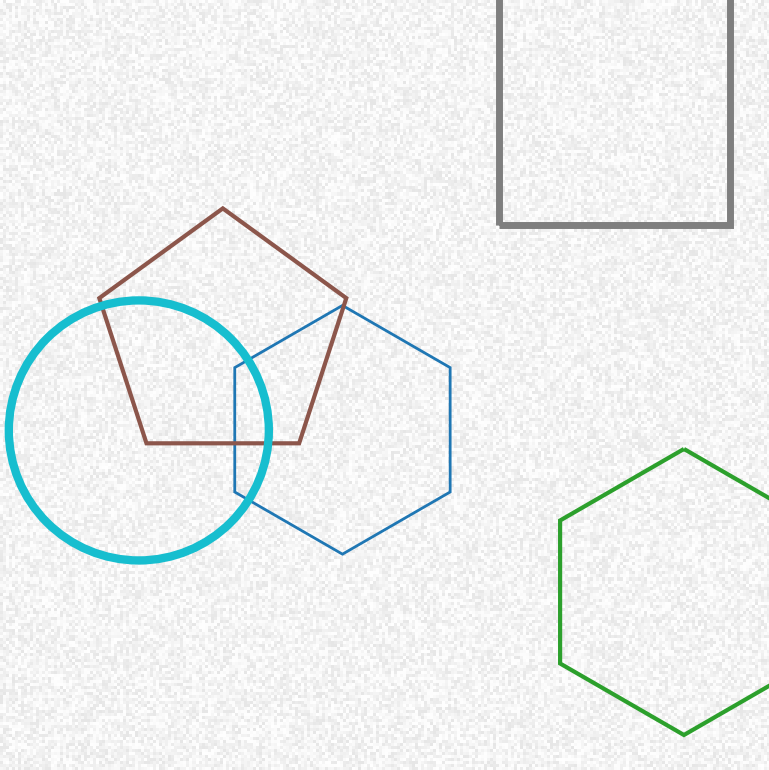[{"shape": "hexagon", "thickness": 1, "radius": 0.81, "center": [0.445, 0.442]}, {"shape": "hexagon", "thickness": 1.5, "radius": 0.93, "center": [0.888, 0.231]}, {"shape": "pentagon", "thickness": 1.5, "radius": 0.84, "center": [0.289, 0.561]}, {"shape": "square", "thickness": 2.5, "radius": 0.75, "center": [0.798, 0.857]}, {"shape": "circle", "thickness": 3, "radius": 0.84, "center": [0.18, 0.441]}]